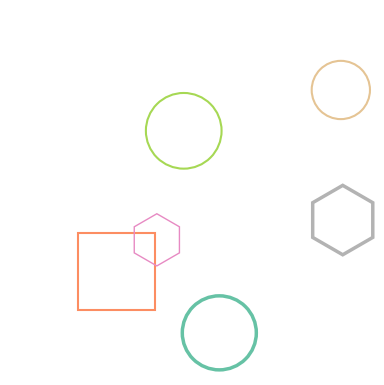[{"shape": "circle", "thickness": 2.5, "radius": 0.48, "center": [0.57, 0.135]}, {"shape": "square", "thickness": 1.5, "radius": 0.5, "center": [0.302, 0.295]}, {"shape": "hexagon", "thickness": 1, "radius": 0.34, "center": [0.407, 0.377]}, {"shape": "circle", "thickness": 1.5, "radius": 0.49, "center": [0.477, 0.66]}, {"shape": "circle", "thickness": 1.5, "radius": 0.38, "center": [0.885, 0.766]}, {"shape": "hexagon", "thickness": 2.5, "radius": 0.45, "center": [0.89, 0.428]}]